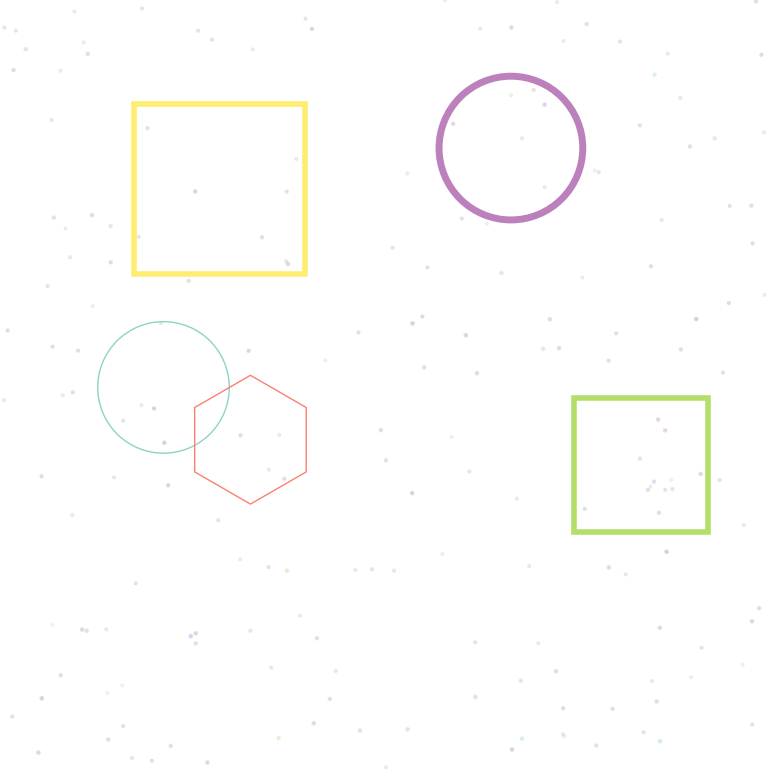[{"shape": "circle", "thickness": 0.5, "radius": 0.43, "center": [0.212, 0.497]}, {"shape": "hexagon", "thickness": 0.5, "radius": 0.42, "center": [0.325, 0.429]}, {"shape": "square", "thickness": 2, "radius": 0.44, "center": [0.833, 0.396]}, {"shape": "circle", "thickness": 2.5, "radius": 0.47, "center": [0.664, 0.808]}, {"shape": "square", "thickness": 2, "radius": 0.55, "center": [0.286, 0.755]}]